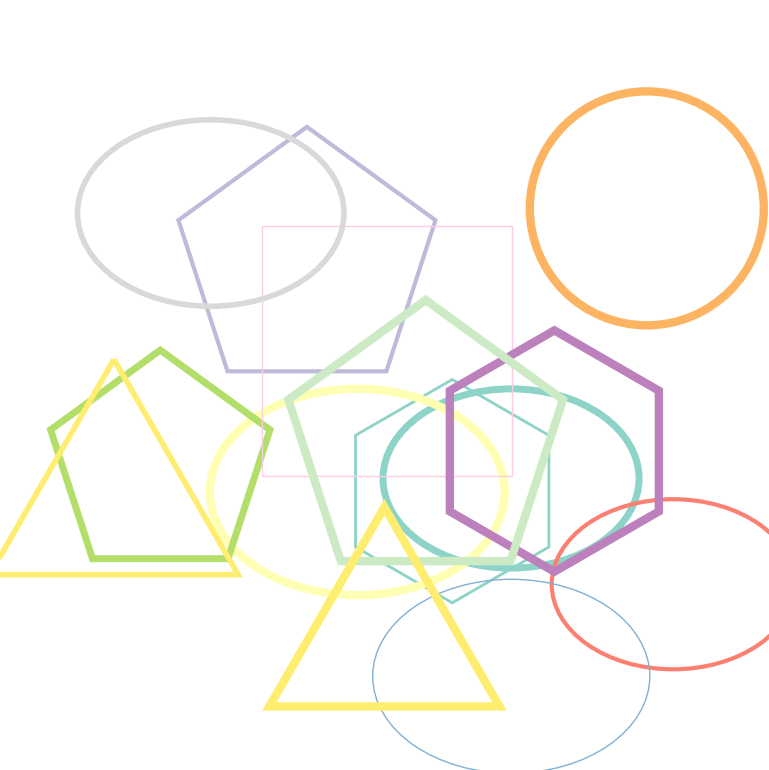[{"shape": "oval", "thickness": 2.5, "radius": 0.83, "center": [0.664, 0.379]}, {"shape": "hexagon", "thickness": 1, "radius": 0.73, "center": [0.587, 0.362]}, {"shape": "oval", "thickness": 3, "radius": 0.96, "center": [0.464, 0.361]}, {"shape": "pentagon", "thickness": 1.5, "radius": 0.88, "center": [0.399, 0.66]}, {"shape": "oval", "thickness": 1.5, "radius": 0.79, "center": [0.874, 0.241]}, {"shape": "oval", "thickness": 0.5, "radius": 0.9, "center": [0.664, 0.122]}, {"shape": "circle", "thickness": 3, "radius": 0.76, "center": [0.84, 0.729]}, {"shape": "pentagon", "thickness": 2.5, "radius": 0.75, "center": [0.208, 0.396]}, {"shape": "square", "thickness": 0.5, "radius": 0.81, "center": [0.503, 0.544]}, {"shape": "oval", "thickness": 2, "radius": 0.87, "center": [0.274, 0.723]}, {"shape": "hexagon", "thickness": 3, "radius": 0.78, "center": [0.72, 0.414]}, {"shape": "pentagon", "thickness": 3, "radius": 0.94, "center": [0.553, 0.423]}, {"shape": "triangle", "thickness": 2, "radius": 0.93, "center": [0.148, 0.347]}, {"shape": "triangle", "thickness": 3, "radius": 0.86, "center": [0.499, 0.169]}]